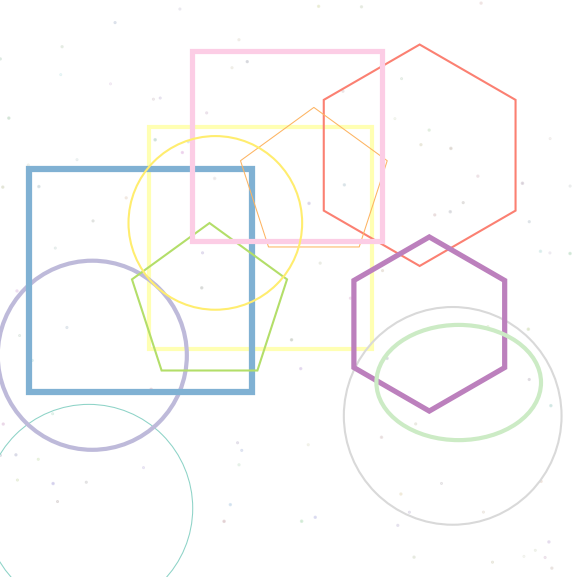[{"shape": "circle", "thickness": 0.5, "radius": 0.9, "center": [0.154, 0.119]}, {"shape": "square", "thickness": 2, "radius": 0.96, "center": [0.451, 0.587]}, {"shape": "circle", "thickness": 2, "radius": 0.82, "center": [0.16, 0.384]}, {"shape": "hexagon", "thickness": 1, "radius": 0.96, "center": [0.727, 0.73]}, {"shape": "square", "thickness": 3, "radius": 0.96, "center": [0.243, 0.513]}, {"shape": "pentagon", "thickness": 0.5, "radius": 0.67, "center": [0.543, 0.68]}, {"shape": "pentagon", "thickness": 1, "radius": 0.71, "center": [0.363, 0.472]}, {"shape": "square", "thickness": 2.5, "radius": 0.82, "center": [0.496, 0.747]}, {"shape": "circle", "thickness": 1, "radius": 0.94, "center": [0.784, 0.279]}, {"shape": "hexagon", "thickness": 2.5, "radius": 0.75, "center": [0.743, 0.438]}, {"shape": "oval", "thickness": 2, "radius": 0.71, "center": [0.794, 0.337]}, {"shape": "circle", "thickness": 1, "radius": 0.75, "center": [0.373, 0.613]}]